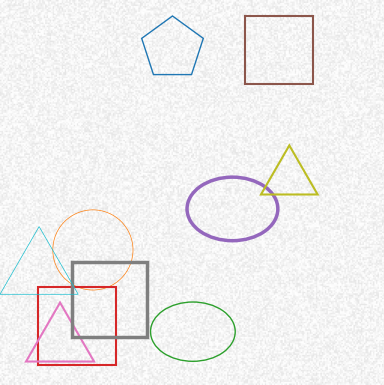[{"shape": "pentagon", "thickness": 1, "radius": 0.42, "center": [0.448, 0.874]}, {"shape": "circle", "thickness": 0.5, "radius": 0.52, "center": [0.241, 0.351]}, {"shape": "oval", "thickness": 1, "radius": 0.55, "center": [0.501, 0.139]}, {"shape": "square", "thickness": 1.5, "radius": 0.51, "center": [0.199, 0.153]}, {"shape": "oval", "thickness": 2.5, "radius": 0.59, "center": [0.604, 0.457]}, {"shape": "square", "thickness": 1.5, "radius": 0.44, "center": [0.725, 0.87]}, {"shape": "triangle", "thickness": 1.5, "radius": 0.51, "center": [0.156, 0.112]}, {"shape": "square", "thickness": 2.5, "radius": 0.49, "center": [0.284, 0.222]}, {"shape": "triangle", "thickness": 1.5, "radius": 0.42, "center": [0.751, 0.537]}, {"shape": "triangle", "thickness": 0.5, "radius": 0.59, "center": [0.102, 0.294]}]